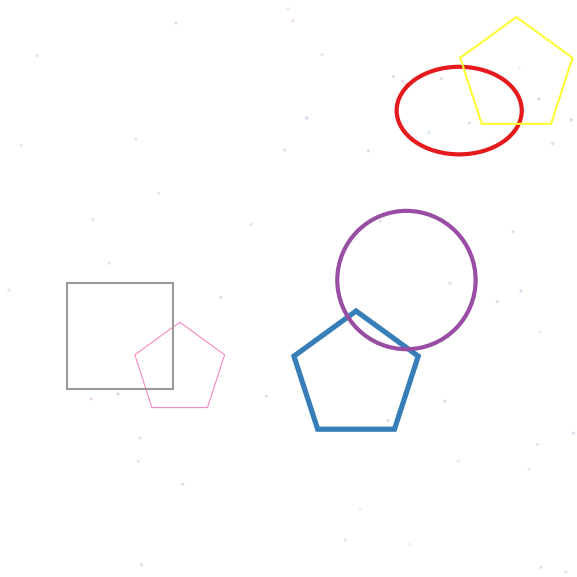[{"shape": "oval", "thickness": 2, "radius": 0.54, "center": [0.795, 0.808]}, {"shape": "pentagon", "thickness": 2.5, "radius": 0.57, "center": [0.617, 0.347]}, {"shape": "circle", "thickness": 2, "radius": 0.6, "center": [0.704, 0.514]}, {"shape": "pentagon", "thickness": 1, "radius": 0.51, "center": [0.894, 0.867]}, {"shape": "pentagon", "thickness": 0.5, "radius": 0.41, "center": [0.311, 0.359]}, {"shape": "square", "thickness": 1, "radius": 0.46, "center": [0.208, 0.418]}]